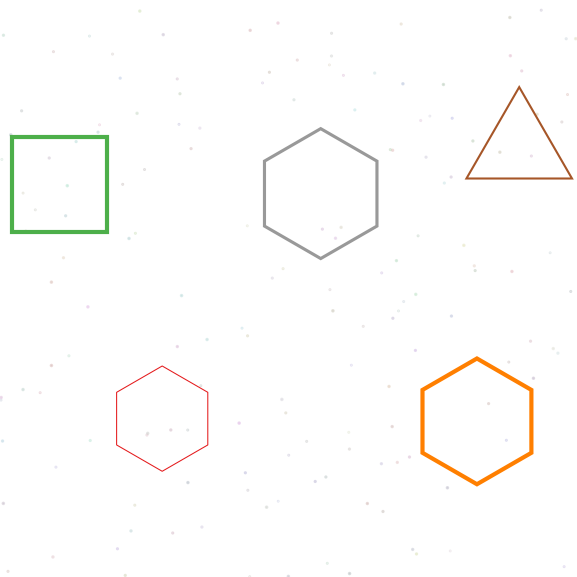[{"shape": "hexagon", "thickness": 0.5, "radius": 0.46, "center": [0.281, 0.274]}, {"shape": "square", "thickness": 2, "radius": 0.41, "center": [0.103, 0.68]}, {"shape": "hexagon", "thickness": 2, "radius": 0.54, "center": [0.826, 0.269]}, {"shape": "triangle", "thickness": 1, "radius": 0.53, "center": [0.899, 0.743]}, {"shape": "hexagon", "thickness": 1.5, "radius": 0.56, "center": [0.555, 0.664]}]